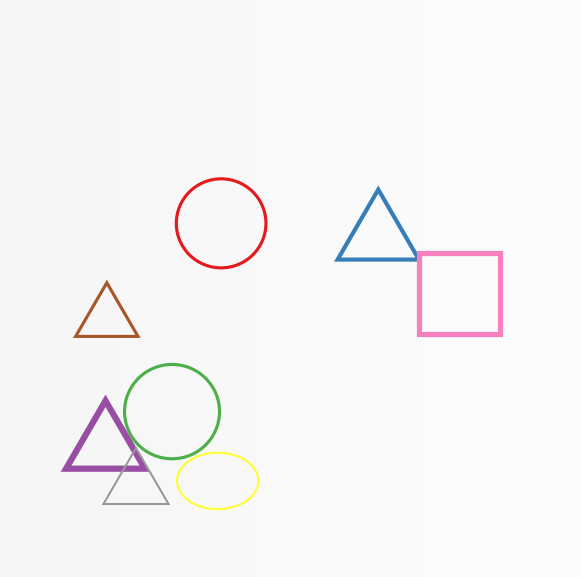[{"shape": "circle", "thickness": 1.5, "radius": 0.39, "center": [0.38, 0.612]}, {"shape": "triangle", "thickness": 2, "radius": 0.4, "center": [0.651, 0.59]}, {"shape": "circle", "thickness": 1.5, "radius": 0.41, "center": [0.296, 0.286]}, {"shape": "triangle", "thickness": 3, "radius": 0.39, "center": [0.182, 0.227]}, {"shape": "oval", "thickness": 1, "radius": 0.35, "center": [0.375, 0.166]}, {"shape": "triangle", "thickness": 1.5, "radius": 0.31, "center": [0.184, 0.448]}, {"shape": "square", "thickness": 2.5, "radius": 0.35, "center": [0.791, 0.491]}, {"shape": "triangle", "thickness": 1, "radius": 0.32, "center": [0.234, 0.159]}]